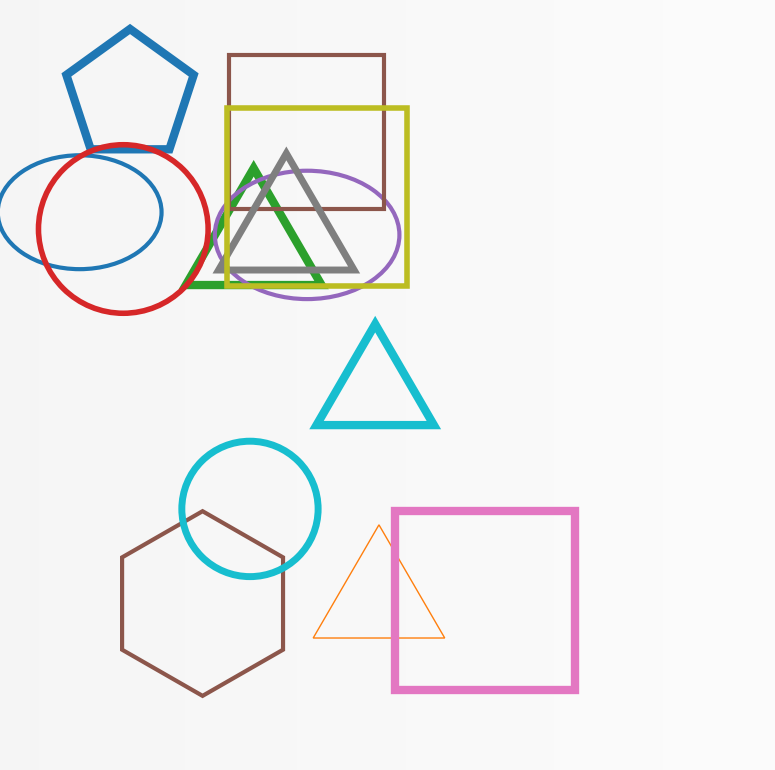[{"shape": "oval", "thickness": 1.5, "radius": 0.53, "center": [0.103, 0.724]}, {"shape": "pentagon", "thickness": 3, "radius": 0.43, "center": [0.168, 0.876]}, {"shape": "triangle", "thickness": 0.5, "radius": 0.49, "center": [0.489, 0.22]}, {"shape": "triangle", "thickness": 3, "radius": 0.51, "center": [0.327, 0.68]}, {"shape": "circle", "thickness": 2, "radius": 0.55, "center": [0.159, 0.703]}, {"shape": "oval", "thickness": 1.5, "radius": 0.6, "center": [0.396, 0.695]}, {"shape": "square", "thickness": 1.5, "radius": 0.5, "center": [0.395, 0.828]}, {"shape": "hexagon", "thickness": 1.5, "radius": 0.6, "center": [0.261, 0.216]}, {"shape": "square", "thickness": 3, "radius": 0.58, "center": [0.626, 0.22]}, {"shape": "triangle", "thickness": 2.5, "radius": 0.5, "center": [0.369, 0.7]}, {"shape": "square", "thickness": 2, "radius": 0.58, "center": [0.409, 0.744]}, {"shape": "triangle", "thickness": 3, "radius": 0.44, "center": [0.484, 0.492]}, {"shape": "circle", "thickness": 2.5, "radius": 0.44, "center": [0.323, 0.339]}]